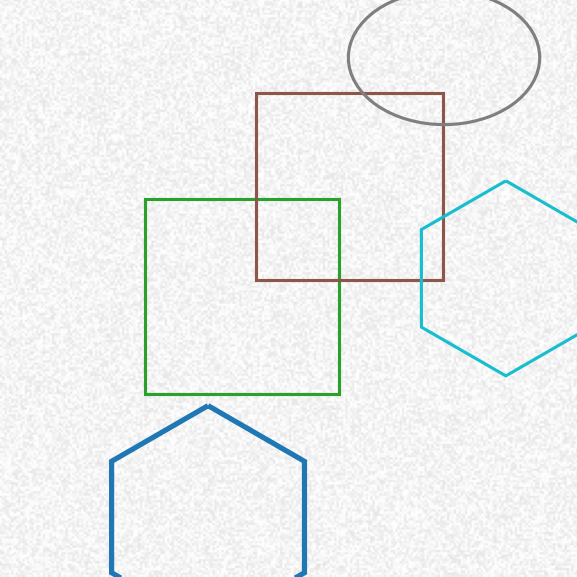[{"shape": "hexagon", "thickness": 2.5, "radius": 0.96, "center": [0.36, 0.104]}, {"shape": "square", "thickness": 1.5, "radius": 0.84, "center": [0.419, 0.486]}, {"shape": "square", "thickness": 1.5, "radius": 0.81, "center": [0.606, 0.676]}, {"shape": "oval", "thickness": 1.5, "radius": 0.83, "center": [0.769, 0.899]}, {"shape": "hexagon", "thickness": 1.5, "radius": 0.84, "center": [0.876, 0.517]}]